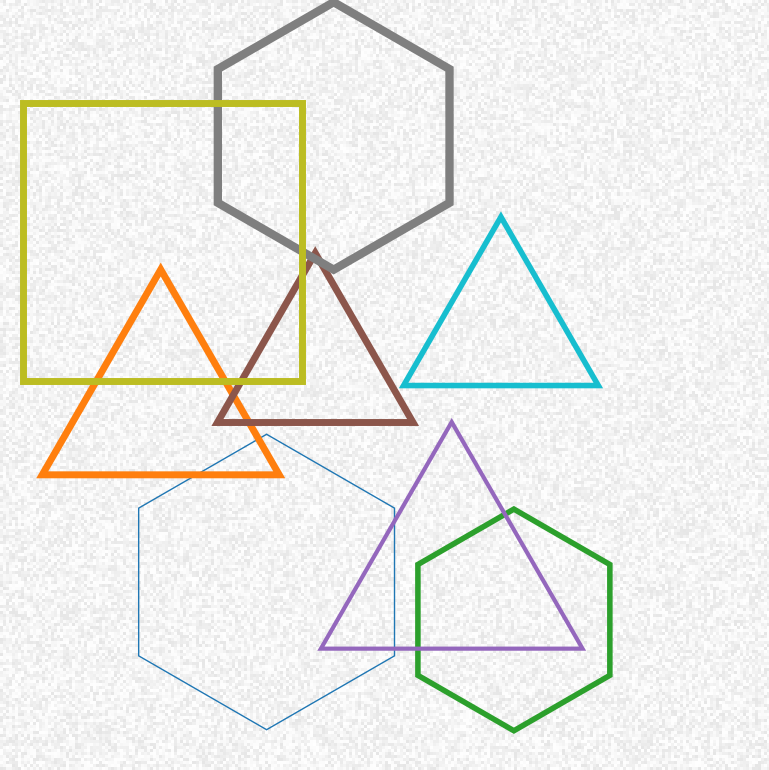[{"shape": "hexagon", "thickness": 0.5, "radius": 0.96, "center": [0.346, 0.244]}, {"shape": "triangle", "thickness": 2.5, "radius": 0.89, "center": [0.209, 0.472]}, {"shape": "hexagon", "thickness": 2, "radius": 0.72, "center": [0.667, 0.195]}, {"shape": "triangle", "thickness": 1.5, "radius": 0.98, "center": [0.587, 0.256]}, {"shape": "triangle", "thickness": 2.5, "radius": 0.73, "center": [0.409, 0.525]}, {"shape": "hexagon", "thickness": 3, "radius": 0.87, "center": [0.433, 0.823]}, {"shape": "square", "thickness": 2.5, "radius": 0.9, "center": [0.211, 0.686]}, {"shape": "triangle", "thickness": 2, "radius": 0.73, "center": [0.651, 0.572]}]